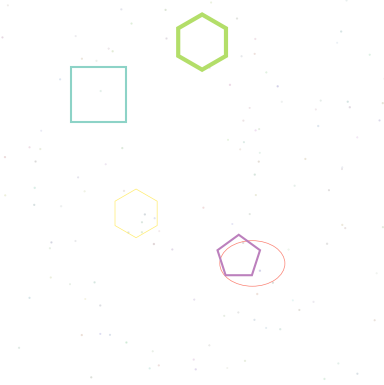[{"shape": "square", "thickness": 1.5, "radius": 0.36, "center": [0.257, 0.753]}, {"shape": "oval", "thickness": 0.5, "radius": 0.42, "center": [0.655, 0.316]}, {"shape": "hexagon", "thickness": 3, "radius": 0.36, "center": [0.525, 0.891]}, {"shape": "pentagon", "thickness": 1.5, "radius": 0.29, "center": [0.62, 0.332]}, {"shape": "hexagon", "thickness": 0.5, "radius": 0.32, "center": [0.353, 0.446]}]